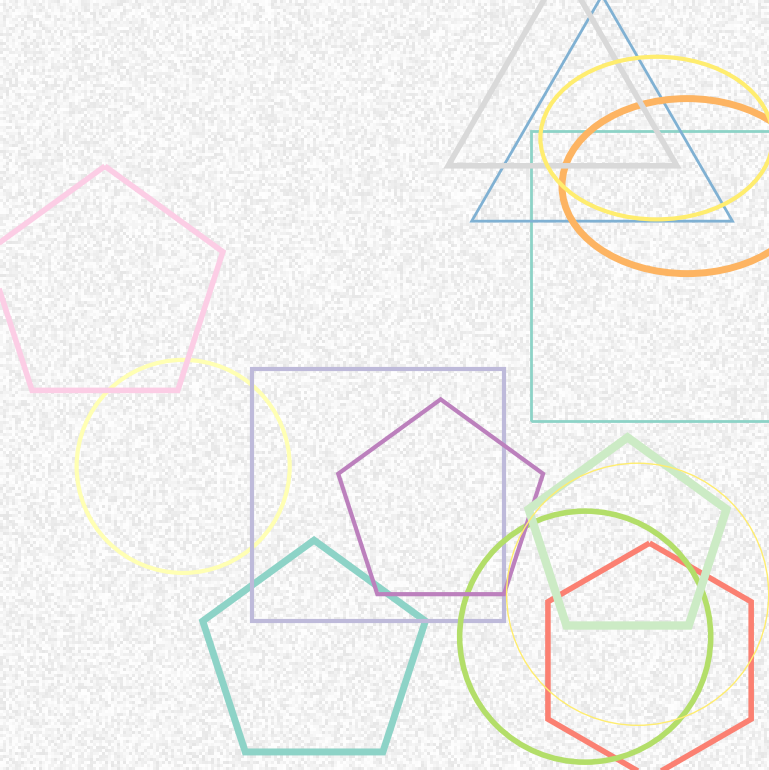[{"shape": "square", "thickness": 1, "radius": 0.94, "center": [0.878, 0.641]}, {"shape": "pentagon", "thickness": 2.5, "radius": 0.76, "center": [0.408, 0.146]}, {"shape": "circle", "thickness": 1.5, "radius": 0.69, "center": [0.238, 0.394]}, {"shape": "square", "thickness": 1.5, "radius": 0.82, "center": [0.49, 0.357]}, {"shape": "hexagon", "thickness": 2, "radius": 0.76, "center": [0.844, 0.142]}, {"shape": "triangle", "thickness": 1, "radius": 0.98, "center": [0.782, 0.811]}, {"shape": "oval", "thickness": 2.5, "radius": 0.81, "center": [0.892, 0.758]}, {"shape": "circle", "thickness": 2, "radius": 0.82, "center": [0.76, 0.173]}, {"shape": "pentagon", "thickness": 2, "radius": 0.81, "center": [0.136, 0.623]}, {"shape": "triangle", "thickness": 2, "radius": 0.86, "center": [0.731, 0.87]}, {"shape": "pentagon", "thickness": 1.5, "radius": 0.7, "center": [0.572, 0.341]}, {"shape": "pentagon", "thickness": 3, "radius": 0.68, "center": [0.815, 0.297]}, {"shape": "oval", "thickness": 1.5, "radius": 0.75, "center": [0.853, 0.821]}, {"shape": "circle", "thickness": 0.5, "radius": 0.85, "center": [0.828, 0.228]}]